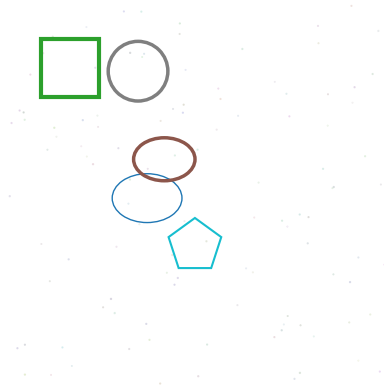[{"shape": "oval", "thickness": 1, "radius": 0.45, "center": [0.382, 0.485]}, {"shape": "square", "thickness": 3, "radius": 0.38, "center": [0.181, 0.823]}, {"shape": "oval", "thickness": 2.5, "radius": 0.4, "center": [0.427, 0.586]}, {"shape": "circle", "thickness": 2.5, "radius": 0.39, "center": [0.359, 0.815]}, {"shape": "pentagon", "thickness": 1.5, "radius": 0.36, "center": [0.506, 0.362]}]